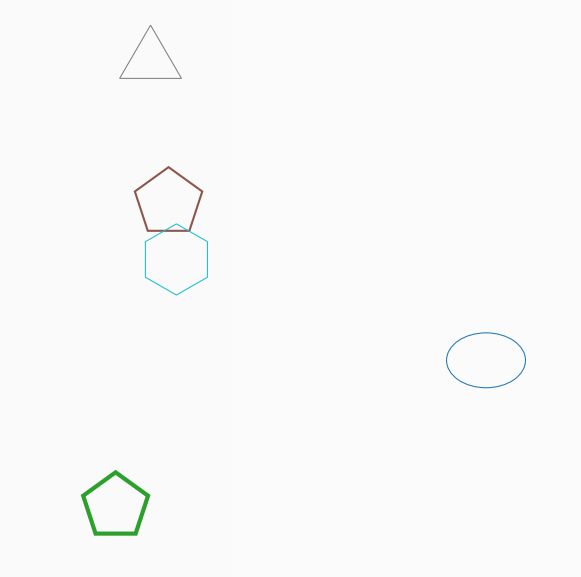[{"shape": "oval", "thickness": 0.5, "radius": 0.34, "center": [0.836, 0.375]}, {"shape": "pentagon", "thickness": 2, "radius": 0.29, "center": [0.199, 0.123]}, {"shape": "pentagon", "thickness": 1, "radius": 0.3, "center": [0.29, 0.649]}, {"shape": "triangle", "thickness": 0.5, "radius": 0.31, "center": [0.259, 0.894]}, {"shape": "hexagon", "thickness": 0.5, "radius": 0.31, "center": [0.304, 0.55]}]